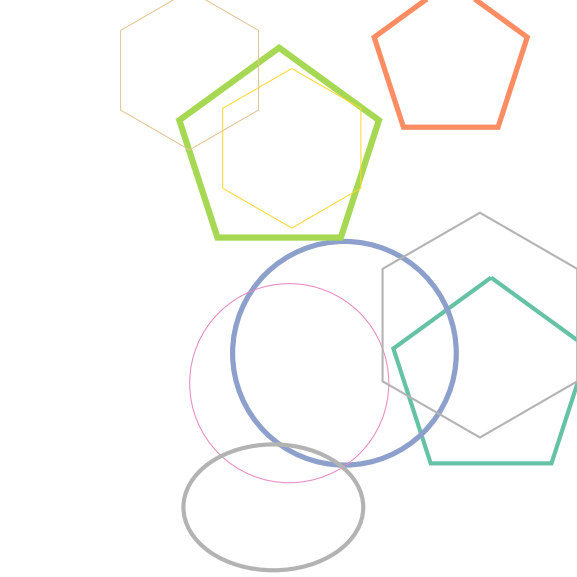[{"shape": "pentagon", "thickness": 2, "radius": 0.89, "center": [0.85, 0.341]}, {"shape": "pentagon", "thickness": 2.5, "radius": 0.7, "center": [0.78, 0.892]}, {"shape": "circle", "thickness": 2.5, "radius": 0.97, "center": [0.596, 0.387]}, {"shape": "circle", "thickness": 0.5, "radius": 0.86, "center": [0.501, 0.336]}, {"shape": "pentagon", "thickness": 3, "radius": 0.91, "center": [0.483, 0.735]}, {"shape": "hexagon", "thickness": 0.5, "radius": 0.69, "center": [0.505, 0.742]}, {"shape": "hexagon", "thickness": 0.5, "radius": 0.69, "center": [0.328, 0.878]}, {"shape": "oval", "thickness": 2, "radius": 0.78, "center": [0.473, 0.121]}, {"shape": "hexagon", "thickness": 1, "radius": 0.97, "center": [0.831, 0.436]}]